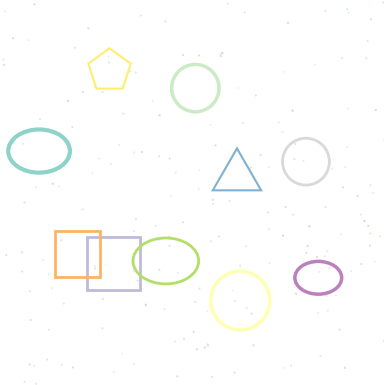[{"shape": "oval", "thickness": 3, "radius": 0.4, "center": [0.102, 0.608]}, {"shape": "circle", "thickness": 2.5, "radius": 0.38, "center": [0.624, 0.219]}, {"shape": "square", "thickness": 2, "radius": 0.34, "center": [0.294, 0.316]}, {"shape": "triangle", "thickness": 1.5, "radius": 0.36, "center": [0.616, 0.542]}, {"shape": "square", "thickness": 2, "radius": 0.3, "center": [0.201, 0.341]}, {"shape": "oval", "thickness": 2, "radius": 0.43, "center": [0.431, 0.322]}, {"shape": "circle", "thickness": 2, "radius": 0.3, "center": [0.795, 0.58]}, {"shape": "oval", "thickness": 2.5, "radius": 0.3, "center": [0.827, 0.278]}, {"shape": "circle", "thickness": 2.5, "radius": 0.31, "center": [0.507, 0.771]}, {"shape": "pentagon", "thickness": 1.5, "radius": 0.29, "center": [0.285, 0.817]}]